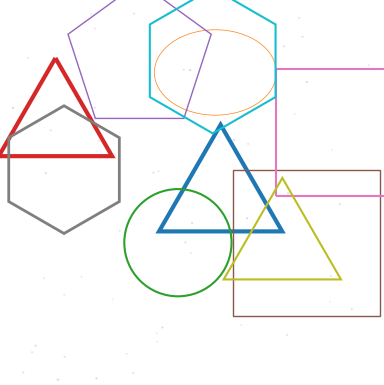[{"shape": "triangle", "thickness": 3, "radius": 0.92, "center": [0.573, 0.491]}, {"shape": "oval", "thickness": 0.5, "radius": 0.79, "center": [0.559, 0.812]}, {"shape": "circle", "thickness": 1.5, "radius": 0.7, "center": [0.462, 0.37]}, {"shape": "triangle", "thickness": 3, "radius": 0.85, "center": [0.144, 0.679]}, {"shape": "pentagon", "thickness": 1, "radius": 0.98, "center": [0.363, 0.851]}, {"shape": "square", "thickness": 1, "radius": 0.95, "center": [0.795, 0.369]}, {"shape": "square", "thickness": 1.5, "radius": 0.82, "center": [0.88, 0.655]}, {"shape": "hexagon", "thickness": 2, "radius": 0.83, "center": [0.166, 0.559]}, {"shape": "triangle", "thickness": 1.5, "radius": 0.88, "center": [0.733, 0.362]}, {"shape": "hexagon", "thickness": 1.5, "radius": 0.94, "center": [0.552, 0.842]}]